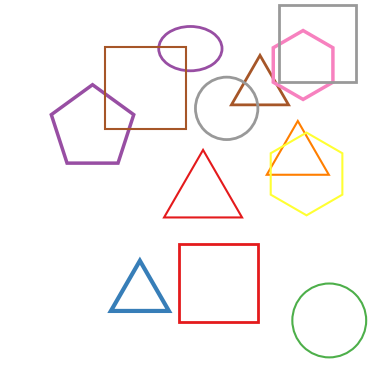[{"shape": "triangle", "thickness": 1.5, "radius": 0.58, "center": [0.527, 0.494]}, {"shape": "square", "thickness": 2, "radius": 0.51, "center": [0.568, 0.265]}, {"shape": "triangle", "thickness": 3, "radius": 0.43, "center": [0.363, 0.236]}, {"shape": "circle", "thickness": 1.5, "radius": 0.48, "center": [0.855, 0.168]}, {"shape": "oval", "thickness": 2, "radius": 0.41, "center": [0.494, 0.874]}, {"shape": "pentagon", "thickness": 2.5, "radius": 0.56, "center": [0.24, 0.667]}, {"shape": "triangle", "thickness": 1.5, "radius": 0.47, "center": [0.774, 0.593]}, {"shape": "hexagon", "thickness": 1.5, "radius": 0.54, "center": [0.796, 0.548]}, {"shape": "triangle", "thickness": 2, "radius": 0.43, "center": [0.675, 0.77]}, {"shape": "square", "thickness": 1.5, "radius": 0.53, "center": [0.377, 0.771]}, {"shape": "hexagon", "thickness": 2.5, "radius": 0.45, "center": [0.787, 0.831]}, {"shape": "square", "thickness": 2, "radius": 0.5, "center": [0.825, 0.886]}, {"shape": "circle", "thickness": 2, "radius": 0.41, "center": [0.589, 0.719]}]